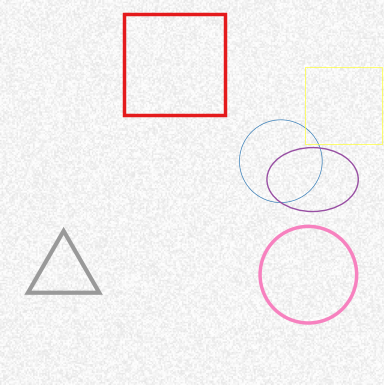[{"shape": "square", "thickness": 2.5, "radius": 0.65, "center": [0.454, 0.832]}, {"shape": "circle", "thickness": 0.5, "radius": 0.54, "center": [0.729, 0.581]}, {"shape": "oval", "thickness": 1, "radius": 0.59, "center": [0.812, 0.534]}, {"shape": "square", "thickness": 0.5, "radius": 0.5, "center": [0.892, 0.727]}, {"shape": "circle", "thickness": 2.5, "radius": 0.63, "center": [0.801, 0.286]}, {"shape": "triangle", "thickness": 3, "radius": 0.54, "center": [0.165, 0.293]}]